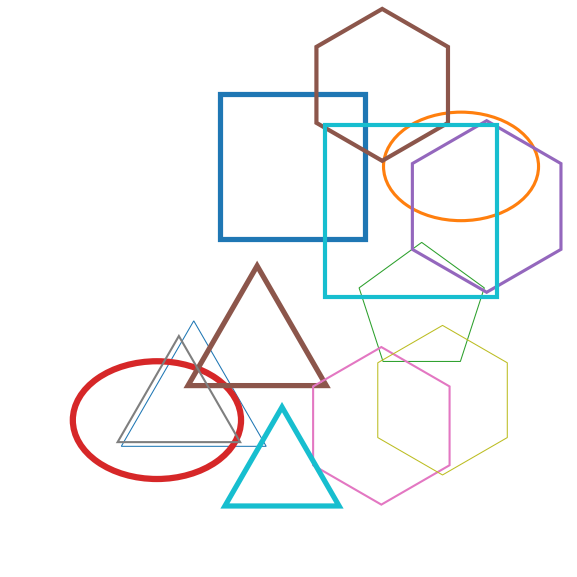[{"shape": "triangle", "thickness": 0.5, "radius": 0.72, "center": [0.336, 0.299]}, {"shape": "square", "thickness": 2.5, "radius": 0.63, "center": [0.506, 0.711]}, {"shape": "oval", "thickness": 1.5, "radius": 0.67, "center": [0.798, 0.711]}, {"shape": "pentagon", "thickness": 0.5, "radius": 0.57, "center": [0.73, 0.465]}, {"shape": "oval", "thickness": 3, "radius": 0.73, "center": [0.272, 0.272]}, {"shape": "hexagon", "thickness": 1.5, "radius": 0.74, "center": [0.843, 0.642]}, {"shape": "hexagon", "thickness": 2, "radius": 0.66, "center": [0.662, 0.852]}, {"shape": "triangle", "thickness": 2.5, "radius": 0.69, "center": [0.445, 0.401]}, {"shape": "hexagon", "thickness": 1, "radius": 0.68, "center": [0.66, 0.262]}, {"shape": "triangle", "thickness": 1, "radius": 0.61, "center": [0.31, 0.295]}, {"shape": "hexagon", "thickness": 0.5, "radius": 0.65, "center": [0.766, 0.306]}, {"shape": "triangle", "thickness": 2.5, "radius": 0.57, "center": [0.488, 0.18]}, {"shape": "square", "thickness": 2, "radius": 0.75, "center": [0.712, 0.634]}]